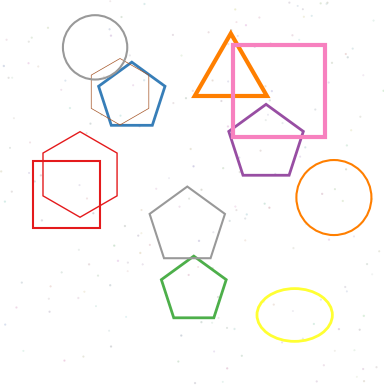[{"shape": "hexagon", "thickness": 1, "radius": 0.56, "center": [0.208, 0.547]}, {"shape": "square", "thickness": 1.5, "radius": 0.44, "center": [0.173, 0.495]}, {"shape": "pentagon", "thickness": 2, "radius": 0.45, "center": [0.342, 0.748]}, {"shape": "pentagon", "thickness": 2, "radius": 0.44, "center": [0.503, 0.246]}, {"shape": "pentagon", "thickness": 2, "radius": 0.51, "center": [0.691, 0.627]}, {"shape": "circle", "thickness": 1.5, "radius": 0.49, "center": [0.867, 0.487]}, {"shape": "triangle", "thickness": 3, "radius": 0.54, "center": [0.6, 0.805]}, {"shape": "oval", "thickness": 2, "radius": 0.49, "center": [0.765, 0.182]}, {"shape": "hexagon", "thickness": 0.5, "radius": 0.43, "center": [0.312, 0.762]}, {"shape": "square", "thickness": 3, "radius": 0.6, "center": [0.726, 0.763]}, {"shape": "circle", "thickness": 1.5, "radius": 0.42, "center": [0.247, 0.877]}, {"shape": "pentagon", "thickness": 1.5, "radius": 0.51, "center": [0.486, 0.413]}]